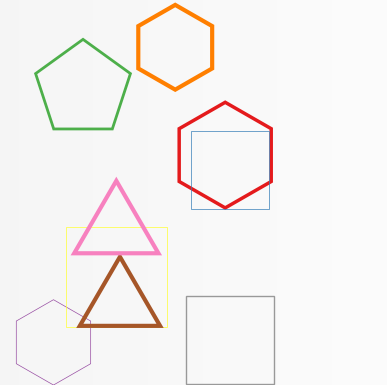[{"shape": "hexagon", "thickness": 2.5, "radius": 0.69, "center": [0.581, 0.597]}, {"shape": "square", "thickness": 0.5, "radius": 0.51, "center": [0.593, 0.558]}, {"shape": "pentagon", "thickness": 2, "radius": 0.64, "center": [0.214, 0.769]}, {"shape": "hexagon", "thickness": 0.5, "radius": 0.55, "center": [0.138, 0.111]}, {"shape": "hexagon", "thickness": 3, "radius": 0.55, "center": [0.452, 0.877]}, {"shape": "square", "thickness": 0.5, "radius": 0.65, "center": [0.301, 0.28]}, {"shape": "triangle", "thickness": 3, "radius": 0.6, "center": [0.31, 0.213]}, {"shape": "triangle", "thickness": 3, "radius": 0.63, "center": [0.3, 0.405]}, {"shape": "square", "thickness": 1, "radius": 0.57, "center": [0.593, 0.117]}]